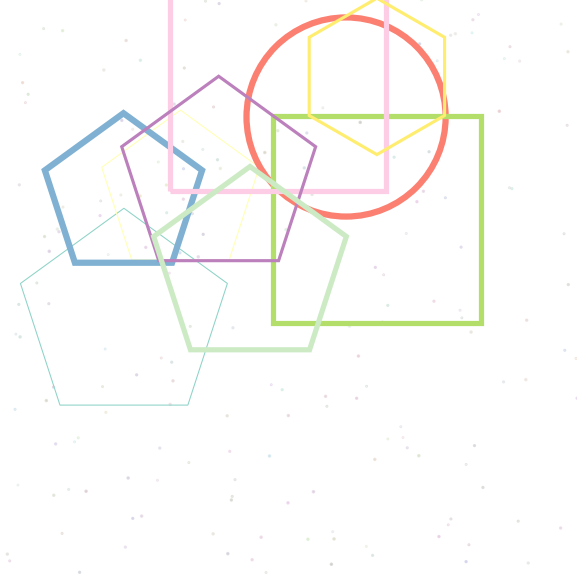[{"shape": "pentagon", "thickness": 0.5, "radius": 0.94, "center": [0.215, 0.45]}, {"shape": "pentagon", "thickness": 0.5, "radius": 0.72, "center": [0.312, 0.665]}, {"shape": "circle", "thickness": 3, "radius": 0.86, "center": [0.599, 0.797]}, {"shape": "pentagon", "thickness": 3, "radius": 0.72, "center": [0.214, 0.66]}, {"shape": "square", "thickness": 2.5, "radius": 0.9, "center": [0.653, 0.619]}, {"shape": "square", "thickness": 2.5, "radius": 0.94, "center": [0.481, 0.856]}, {"shape": "pentagon", "thickness": 1.5, "radius": 0.88, "center": [0.379, 0.691]}, {"shape": "pentagon", "thickness": 2.5, "radius": 0.88, "center": [0.433, 0.535]}, {"shape": "hexagon", "thickness": 1.5, "radius": 0.68, "center": [0.653, 0.867]}]